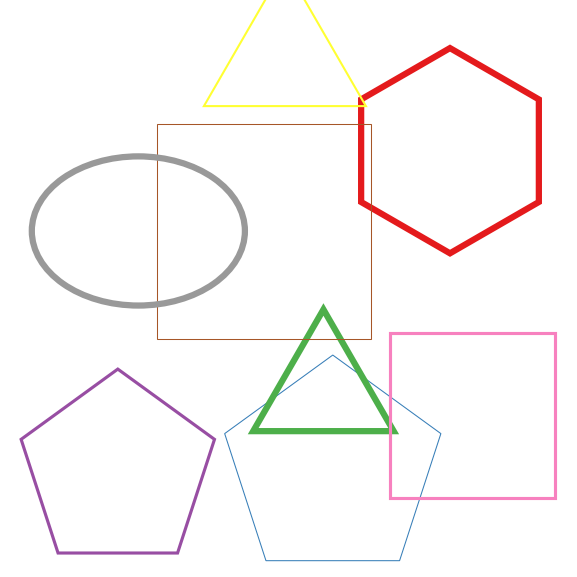[{"shape": "hexagon", "thickness": 3, "radius": 0.89, "center": [0.779, 0.738]}, {"shape": "pentagon", "thickness": 0.5, "radius": 0.98, "center": [0.576, 0.187]}, {"shape": "triangle", "thickness": 3, "radius": 0.7, "center": [0.56, 0.323]}, {"shape": "pentagon", "thickness": 1.5, "radius": 0.88, "center": [0.204, 0.184]}, {"shape": "triangle", "thickness": 1, "radius": 0.81, "center": [0.493, 0.896]}, {"shape": "square", "thickness": 0.5, "radius": 0.93, "center": [0.457, 0.598]}, {"shape": "square", "thickness": 1.5, "radius": 0.72, "center": [0.818, 0.28]}, {"shape": "oval", "thickness": 3, "radius": 0.92, "center": [0.24, 0.599]}]